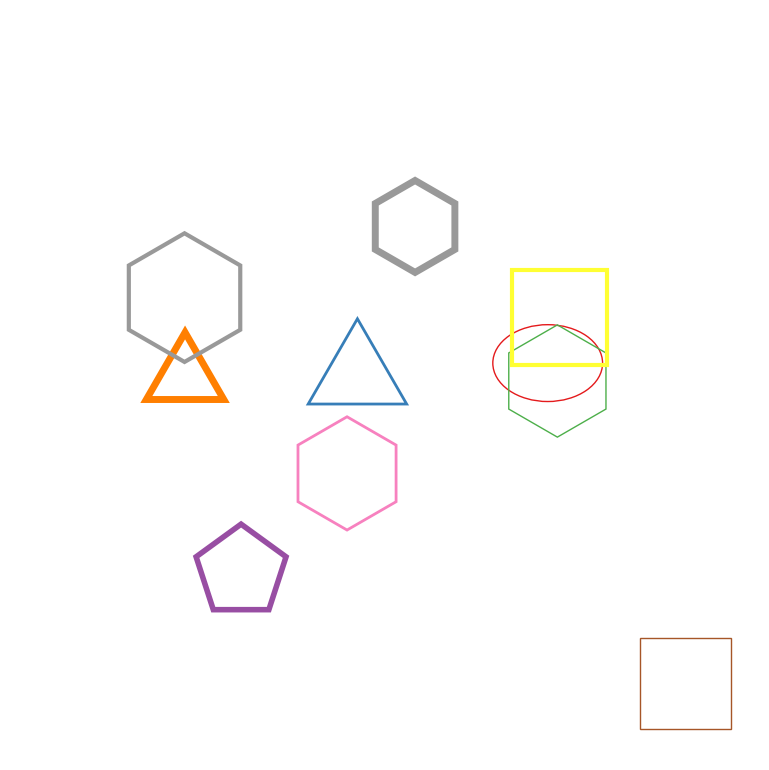[{"shape": "oval", "thickness": 0.5, "radius": 0.36, "center": [0.711, 0.528]}, {"shape": "triangle", "thickness": 1, "radius": 0.37, "center": [0.464, 0.512]}, {"shape": "hexagon", "thickness": 0.5, "radius": 0.36, "center": [0.724, 0.505]}, {"shape": "pentagon", "thickness": 2, "radius": 0.31, "center": [0.313, 0.258]}, {"shape": "triangle", "thickness": 2.5, "radius": 0.29, "center": [0.24, 0.51]}, {"shape": "square", "thickness": 1.5, "radius": 0.31, "center": [0.726, 0.588]}, {"shape": "square", "thickness": 0.5, "radius": 0.3, "center": [0.891, 0.112]}, {"shape": "hexagon", "thickness": 1, "radius": 0.37, "center": [0.451, 0.385]}, {"shape": "hexagon", "thickness": 1.5, "radius": 0.42, "center": [0.24, 0.613]}, {"shape": "hexagon", "thickness": 2.5, "radius": 0.3, "center": [0.539, 0.706]}]